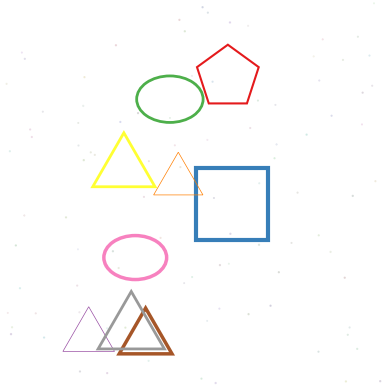[{"shape": "pentagon", "thickness": 1.5, "radius": 0.42, "center": [0.592, 0.8]}, {"shape": "square", "thickness": 3, "radius": 0.47, "center": [0.603, 0.47]}, {"shape": "oval", "thickness": 2, "radius": 0.43, "center": [0.441, 0.742]}, {"shape": "triangle", "thickness": 0.5, "radius": 0.39, "center": [0.23, 0.126]}, {"shape": "triangle", "thickness": 0.5, "radius": 0.37, "center": [0.463, 0.531]}, {"shape": "triangle", "thickness": 2, "radius": 0.47, "center": [0.322, 0.562]}, {"shape": "triangle", "thickness": 2.5, "radius": 0.4, "center": [0.378, 0.121]}, {"shape": "oval", "thickness": 2.5, "radius": 0.41, "center": [0.351, 0.331]}, {"shape": "triangle", "thickness": 2, "radius": 0.5, "center": [0.341, 0.143]}]